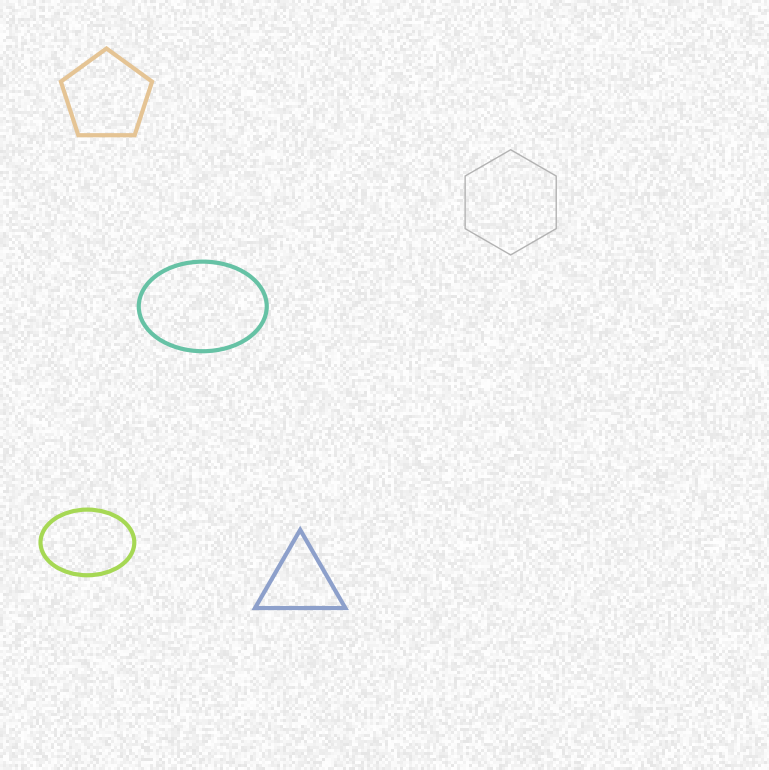[{"shape": "oval", "thickness": 1.5, "radius": 0.42, "center": [0.263, 0.602]}, {"shape": "triangle", "thickness": 1.5, "radius": 0.34, "center": [0.39, 0.244]}, {"shape": "oval", "thickness": 1.5, "radius": 0.3, "center": [0.114, 0.296]}, {"shape": "pentagon", "thickness": 1.5, "radius": 0.31, "center": [0.138, 0.875]}, {"shape": "hexagon", "thickness": 0.5, "radius": 0.34, "center": [0.663, 0.737]}]